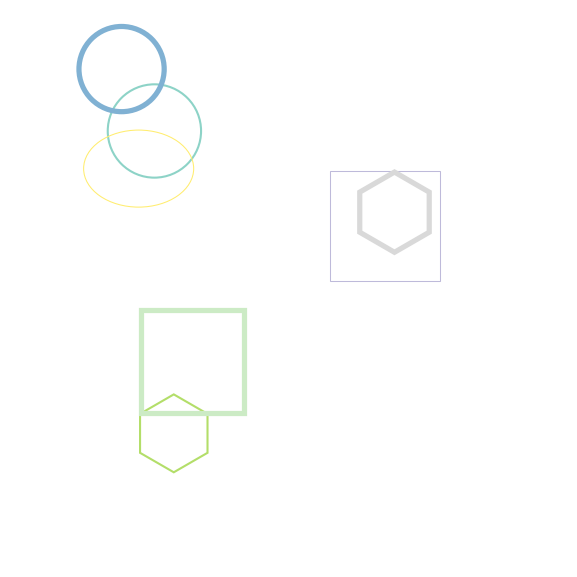[{"shape": "circle", "thickness": 1, "radius": 0.4, "center": [0.267, 0.772]}, {"shape": "square", "thickness": 0.5, "radius": 0.48, "center": [0.667, 0.608]}, {"shape": "circle", "thickness": 2.5, "radius": 0.37, "center": [0.211, 0.88]}, {"shape": "hexagon", "thickness": 1, "radius": 0.34, "center": [0.301, 0.249]}, {"shape": "hexagon", "thickness": 2.5, "radius": 0.35, "center": [0.683, 0.632]}, {"shape": "square", "thickness": 2.5, "radius": 0.45, "center": [0.334, 0.373]}, {"shape": "oval", "thickness": 0.5, "radius": 0.48, "center": [0.24, 0.707]}]